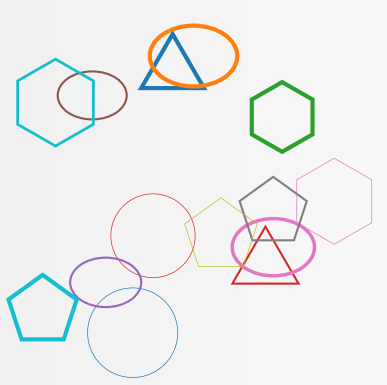[{"shape": "triangle", "thickness": 3, "radius": 0.47, "center": [0.445, 0.818]}, {"shape": "circle", "thickness": 0.5, "radius": 0.58, "center": [0.342, 0.136]}, {"shape": "oval", "thickness": 3, "radius": 0.56, "center": [0.499, 0.854]}, {"shape": "hexagon", "thickness": 3, "radius": 0.45, "center": [0.728, 0.696]}, {"shape": "circle", "thickness": 0.5, "radius": 0.54, "center": [0.395, 0.388]}, {"shape": "triangle", "thickness": 1.5, "radius": 0.49, "center": [0.685, 0.313]}, {"shape": "oval", "thickness": 1.5, "radius": 0.46, "center": [0.273, 0.267]}, {"shape": "oval", "thickness": 1.5, "radius": 0.45, "center": [0.238, 0.752]}, {"shape": "oval", "thickness": 2.5, "radius": 0.53, "center": [0.705, 0.358]}, {"shape": "hexagon", "thickness": 0.5, "radius": 0.56, "center": [0.863, 0.477]}, {"shape": "pentagon", "thickness": 1.5, "radius": 0.46, "center": [0.705, 0.45]}, {"shape": "pentagon", "thickness": 0.5, "radius": 0.49, "center": [0.57, 0.388]}, {"shape": "hexagon", "thickness": 2, "radius": 0.56, "center": [0.143, 0.734]}, {"shape": "pentagon", "thickness": 3, "radius": 0.46, "center": [0.11, 0.193]}]